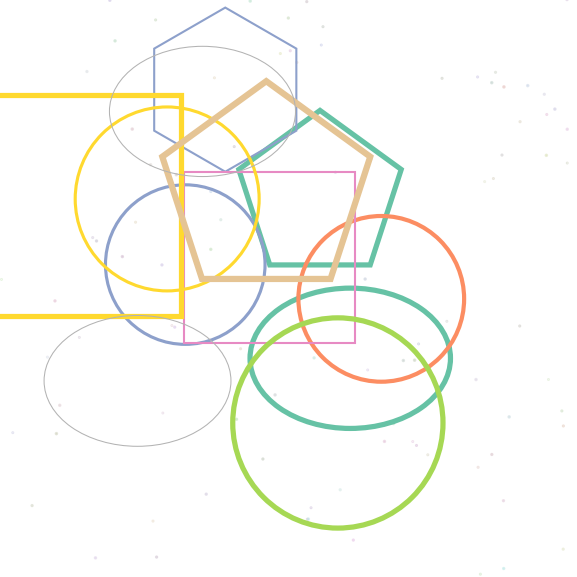[{"shape": "oval", "thickness": 2.5, "radius": 0.87, "center": [0.606, 0.379]}, {"shape": "pentagon", "thickness": 2.5, "radius": 0.74, "center": [0.554, 0.66]}, {"shape": "circle", "thickness": 2, "radius": 0.72, "center": [0.66, 0.482]}, {"shape": "hexagon", "thickness": 1, "radius": 0.71, "center": [0.39, 0.844]}, {"shape": "circle", "thickness": 1.5, "radius": 0.69, "center": [0.321, 0.541]}, {"shape": "square", "thickness": 1, "radius": 0.74, "center": [0.467, 0.554]}, {"shape": "circle", "thickness": 2.5, "radius": 0.91, "center": [0.585, 0.267]}, {"shape": "circle", "thickness": 1.5, "radius": 0.8, "center": [0.289, 0.655]}, {"shape": "square", "thickness": 2.5, "radius": 0.96, "center": [0.123, 0.643]}, {"shape": "pentagon", "thickness": 3, "radius": 0.95, "center": [0.461, 0.669]}, {"shape": "oval", "thickness": 0.5, "radius": 0.81, "center": [0.238, 0.34]}, {"shape": "oval", "thickness": 0.5, "radius": 0.81, "center": [0.351, 0.806]}]